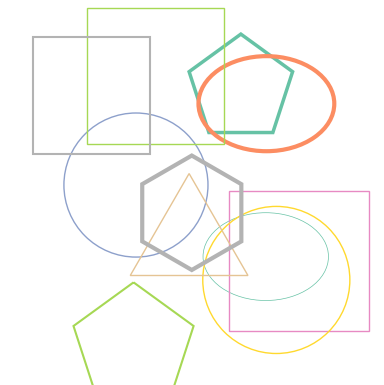[{"shape": "pentagon", "thickness": 2.5, "radius": 0.71, "center": [0.626, 0.77]}, {"shape": "oval", "thickness": 0.5, "radius": 0.81, "center": [0.69, 0.333]}, {"shape": "oval", "thickness": 3, "radius": 0.88, "center": [0.692, 0.731]}, {"shape": "circle", "thickness": 1, "radius": 0.94, "center": [0.353, 0.519]}, {"shape": "square", "thickness": 1, "radius": 0.91, "center": [0.777, 0.322]}, {"shape": "square", "thickness": 1, "radius": 0.89, "center": [0.404, 0.803]}, {"shape": "pentagon", "thickness": 1.5, "radius": 0.82, "center": [0.347, 0.103]}, {"shape": "circle", "thickness": 1, "radius": 0.96, "center": [0.718, 0.273]}, {"shape": "triangle", "thickness": 1, "radius": 0.88, "center": [0.491, 0.373]}, {"shape": "hexagon", "thickness": 3, "radius": 0.74, "center": [0.498, 0.447]}, {"shape": "square", "thickness": 1.5, "radius": 0.76, "center": [0.239, 0.753]}]